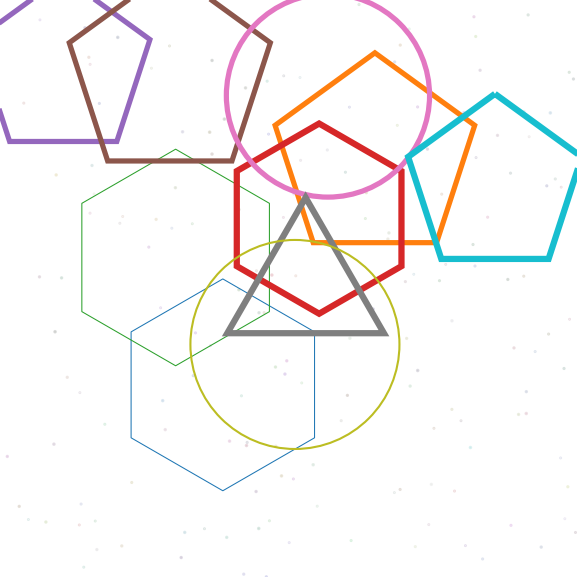[{"shape": "hexagon", "thickness": 0.5, "radius": 0.92, "center": [0.386, 0.333]}, {"shape": "pentagon", "thickness": 2.5, "radius": 0.91, "center": [0.649, 0.726]}, {"shape": "hexagon", "thickness": 0.5, "radius": 0.94, "center": [0.304, 0.553]}, {"shape": "hexagon", "thickness": 3, "radius": 0.82, "center": [0.553, 0.621]}, {"shape": "pentagon", "thickness": 2.5, "radius": 0.79, "center": [0.109, 0.882]}, {"shape": "pentagon", "thickness": 2.5, "radius": 0.92, "center": [0.294, 0.869]}, {"shape": "circle", "thickness": 2.5, "radius": 0.88, "center": [0.568, 0.834]}, {"shape": "triangle", "thickness": 3, "radius": 0.78, "center": [0.529, 0.5]}, {"shape": "circle", "thickness": 1, "radius": 0.9, "center": [0.511, 0.403]}, {"shape": "pentagon", "thickness": 3, "radius": 0.79, "center": [0.857, 0.679]}]